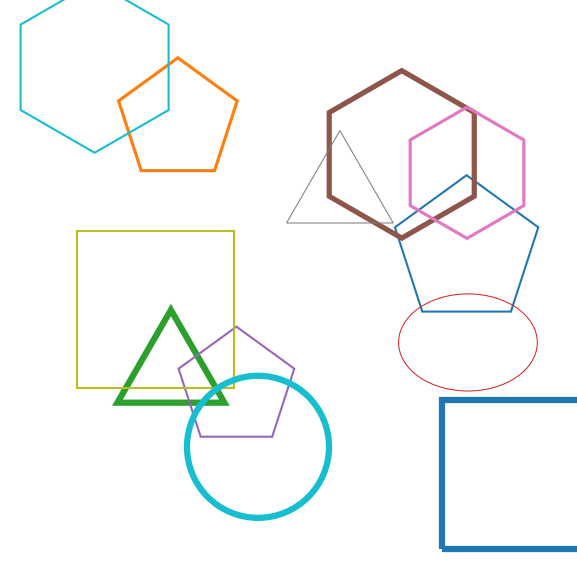[{"shape": "pentagon", "thickness": 1, "radius": 0.65, "center": [0.808, 0.565]}, {"shape": "square", "thickness": 3, "radius": 0.65, "center": [0.896, 0.177]}, {"shape": "pentagon", "thickness": 1.5, "radius": 0.54, "center": [0.308, 0.791]}, {"shape": "triangle", "thickness": 3, "radius": 0.53, "center": [0.296, 0.355]}, {"shape": "oval", "thickness": 0.5, "radius": 0.6, "center": [0.81, 0.406]}, {"shape": "pentagon", "thickness": 1, "radius": 0.53, "center": [0.409, 0.328]}, {"shape": "hexagon", "thickness": 2.5, "radius": 0.73, "center": [0.696, 0.732]}, {"shape": "hexagon", "thickness": 1.5, "radius": 0.57, "center": [0.809, 0.7]}, {"shape": "triangle", "thickness": 0.5, "radius": 0.53, "center": [0.589, 0.666]}, {"shape": "square", "thickness": 1, "radius": 0.68, "center": [0.269, 0.463]}, {"shape": "circle", "thickness": 3, "radius": 0.62, "center": [0.447, 0.225]}, {"shape": "hexagon", "thickness": 1, "radius": 0.74, "center": [0.164, 0.883]}]